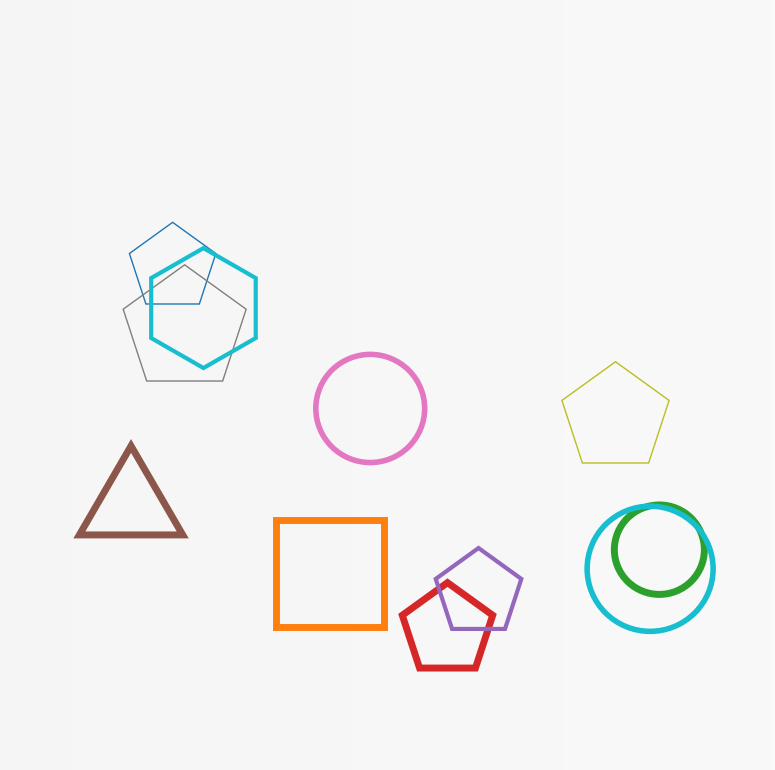[{"shape": "pentagon", "thickness": 0.5, "radius": 0.29, "center": [0.223, 0.653]}, {"shape": "square", "thickness": 2.5, "radius": 0.35, "center": [0.426, 0.255]}, {"shape": "circle", "thickness": 2.5, "radius": 0.29, "center": [0.851, 0.286]}, {"shape": "pentagon", "thickness": 2.5, "radius": 0.31, "center": [0.577, 0.182]}, {"shape": "pentagon", "thickness": 1.5, "radius": 0.29, "center": [0.617, 0.23]}, {"shape": "triangle", "thickness": 2.5, "radius": 0.39, "center": [0.169, 0.344]}, {"shape": "circle", "thickness": 2, "radius": 0.35, "center": [0.478, 0.47]}, {"shape": "pentagon", "thickness": 0.5, "radius": 0.42, "center": [0.238, 0.573]}, {"shape": "pentagon", "thickness": 0.5, "radius": 0.36, "center": [0.794, 0.458]}, {"shape": "hexagon", "thickness": 1.5, "radius": 0.39, "center": [0.263, 0.6]}, {"shape": "circle", "thickness": 2, "radius": 0.41, "center": [0.839, 0.261]}]